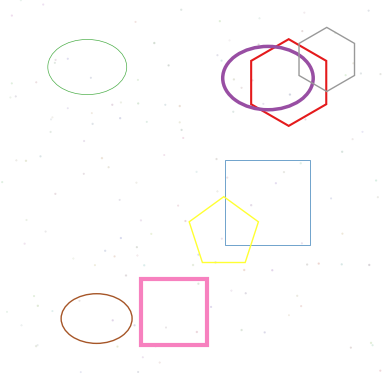[{"shape": "hexagon", "thickness": 1.5, "radius": 0.56, "center": [0.75, 0.786]}, {"shape": "square", "thickness": 0.5, "radius": 0.55, "center": [0.695, 0.474]}, {"shape": "oval", "thickness": 0.5, "radius": 0.51, "center": [0.227, 0.826]}, {"shape": "oval", "thickness": 2.5, "radius": 0.59, "center": [0.696, 0.797]}, {"shape": "pentagon", "thickness": 1, "radius": 0.47, "center": [0.581, 0.395]}, {"shape": "oval", "thickness": 1, "radius": 0.46, "center": [0.251, 0.173]}, {"shape": "square", "thickness": 3, "radius": 0.43, "center": [0.452, 0.189]}, {"shape": "hexagon", "thickness": 1, "radius": 0.42, "center": [0.849, 0.846]}]